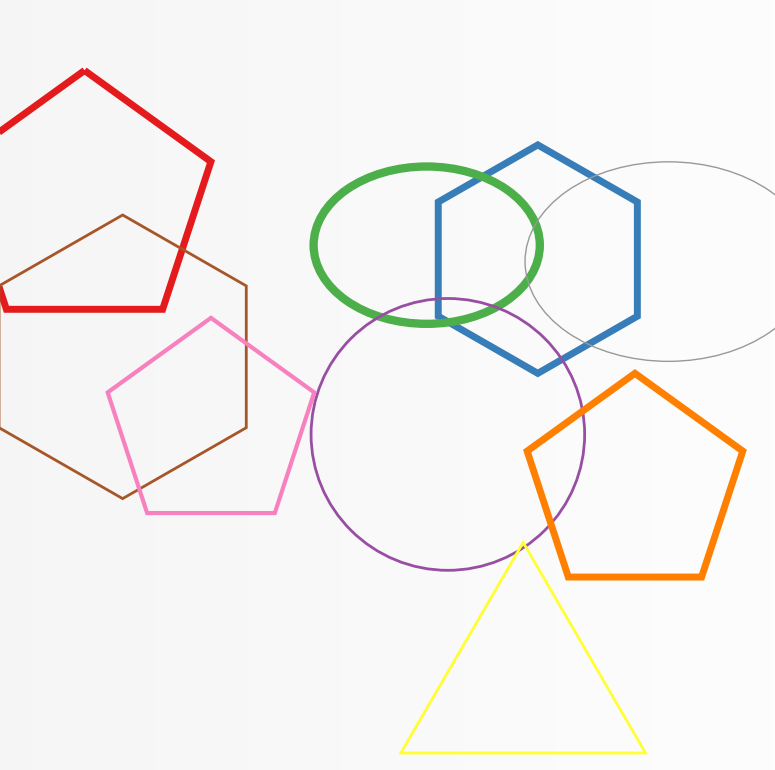[{"shape": "pentagon", "thickness": 2.5, "radius": 0.86, "center": [0.109, 0.737]}, {"shape": "hexagon", "thickness": 2.5, "radius": 0.74, "center": [0.694, 0.663]}, {"shape": "oval", "thickness": 3, "radius": 0.73, "center": [0.551, 0.682]}, {"shape": "circle", "thickness": 1, "radius": 0.88, "center": [0.578, 0.436]}, {"shape": "pentagon", "thickness": 2.5, "radius": 0.73, "center": [0.819, 0.369]}, {"shape": "triangle", "thickness": 1, "radius": 0.91, "center": [0.675, 0.113]}, {"shape": "hexagon", "thickness": 1, "radius": 0.92, "center": [0.158, 0.537]}, {"shape": "pentagon", "thickness": 1.5, "radius": 0.7, "center": [0.272, 0.447]}, {"shape": "oval", "thickness": 0.5, "radius": 0.93, "center": [0.863, 0.66]}]